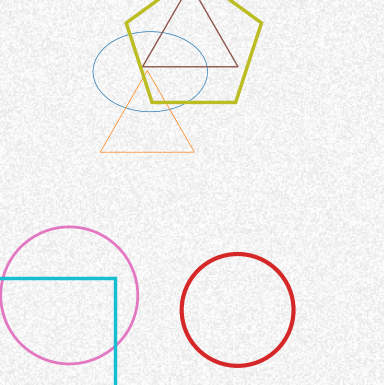[{"shape": "oval", "thickness": 0.5, "radius": 0.74, "center": [0.39, 0.814]}, {"shape": "triangle", "thickness": 0.5, "radius": 0.71, "center": [0.383, 0.675]}, {"shape": "circle", "thickness": 3, "radius": 0.73, "center": [0.617, 0.195]}, {"shape": "triangle", "thickness": 1, "radius": 0.72, "center": [0.494, 0.898]}, {"shape": "circle", "thickness": 2, "radius": 0.89, "center": [0.18, 0.233]}, {"shape": "pentagon", "thickness": 2.5, "radius": 0.92, "center": [0.504, 0.883]}, {"shape": "square", "thickness": 2.5, "radius": 0.8, "center": [0.139, 0.118]}]